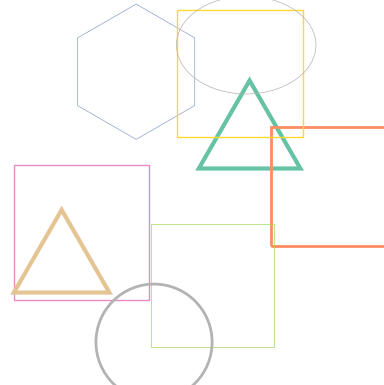[{"shape": "triangle", "thickness": 3, "radius": 0.76, "center": [0.648, 0.639]}, {"shape": "square", "thickness": 2, "radius": 0.77, "center": [0.857, 0.516]}, {"shape": "hexagon", "thickness": 0.5, "radius": 0.88, "center": [0.354, 0.814]}, {"shape": "square", "thickness": 1, "radius": 0.87, "center": [0.211, 0.396]}, {"shape": "square", "thickness": 0.5, "radius": 0.8, "center": [0.552, 0.258]}, {"shape": "square", "thickness": 1, "radius": 0.82, "center": [0.623, 0.809]}, {"shape": "triangle", "thickness": 3, "radius": 0.72, "center": [0.16, 0.312]}, {"shape": "circle", "thickness": 2, "radius": 0.75, "center": [0.4, 0.111]}, {"shape": "oval", "thickness": 0.5, "radius": 0.91, "center": [0.639, 0.883]}]